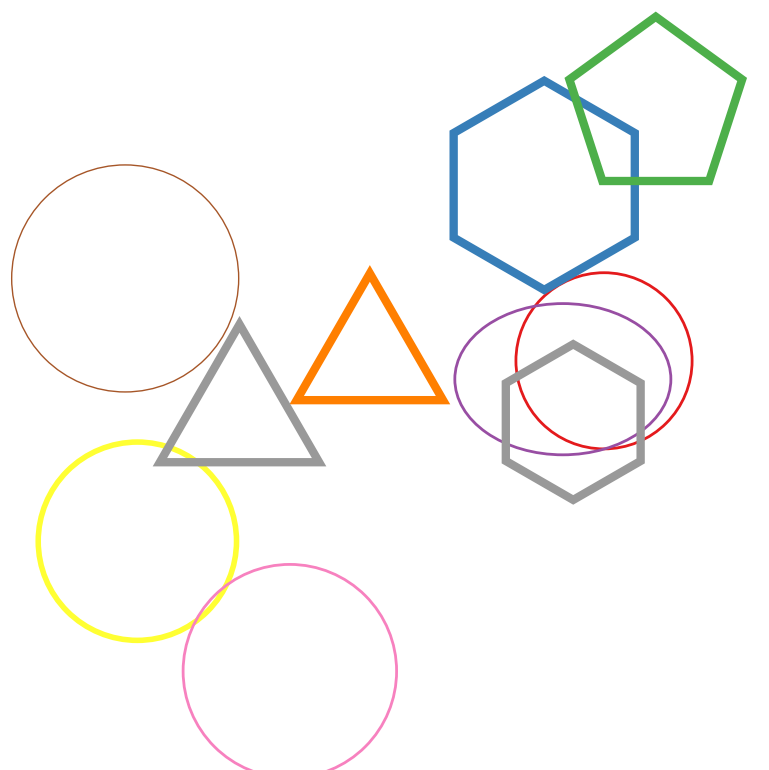[{"shape": "circle", "thickness": 1, "radius": 0.57, "center": [0.784, 0.531]}, {"shape": "hexagon", "thickness": 3, "radius": 0.68, "center": [0.707, 0.759]}, {"shape": "pentagon", "thickness": 3, "radius": 0.59, "center": [0.852, 0.86]}, {"shape": "oval", "thickness": 1, "radius": 0.7, "center": [0.731, 0.508]}, {"shape": "triangle", "thickness": 3, "radius": 0.55, "center": [0.48, 0.535]}, {"shape": "circle", "thickness": 2, "radius": 0.64, "center": [0.178, 0.297]}, {"shape": "circle", "thickness": 0.5, "radius": 0.74, "center": [0.163, 0.638]}, {"shape": "circle", "thickness": 1, "radius": 0.69, "center": [0.376, 0.128]}, {"shape": "hexagon", "thickness": 3, "radius": 0.51, "center": [0.744, 0.452]}, {"shape": "triangle", "thickness": 3, "radius": 0.6, "center": [0.311, 0.459]}]